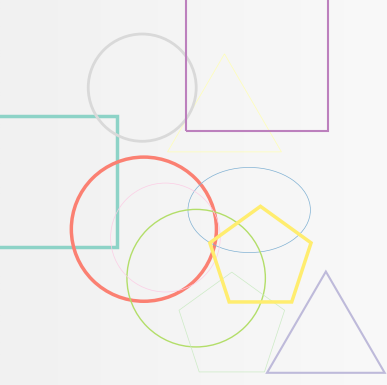[{"shape": "square", "thickness": 2.5, "radius": 0.84, "center": [0.134, 0.529]}, {"shape": "triangle", "thickness": 0.5, "radius": 0.85, "center": [0.579, 0.69]}, {"shape": "triangle", "thickness": 1.5, "radius": 0.88, "center": [0.841, 0.119]}, {"shape": "circle", "thickness": 2.5, "radius": 0.94, "center": [0.371, 0.405]}, {"shape": "oval", "thickness": 0.5, "radius": 0.79, "center": [0.643, 0.455]}, {"shape": "circle", "thickness": 1, "radius": 0.89, "center": [0.506, 0.277]}, {"shape": "circle", "thickness": 0.5, "radius": 0.71, "center": [0.427, 0.383]}, {"shape": "circle", "thickness": 2, "radius": 0.7, "center": [0.367, 0.772]}, {"shape": "square", "thickness": 1.5, "radius": 0.92, "center": [0.663, 0.844]}, {"shape": "pentagon", "thickness": 0.5, "radius": 0.72, "center": [0.598, 0.15]}, {"shape": "pentagon", "thickness": 2.5, "radius": 0.69, "center": [0.672, 0.327]}]